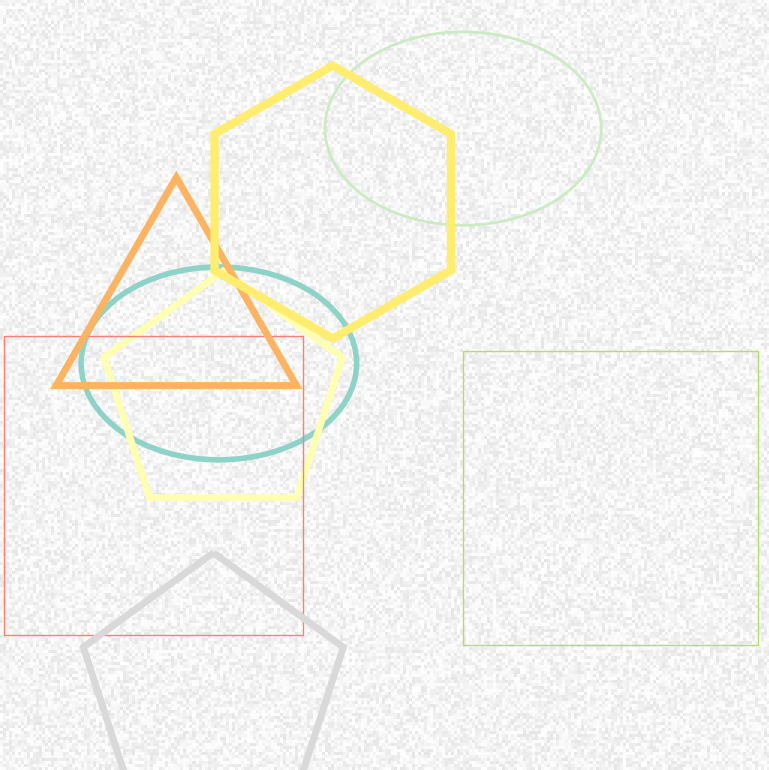[{"shape": "oval", "thickness": 2, "radius": 0.89, "center": [0.284, 0.528]}, {"shape": "pentagon", "thickness": 2.5, "radius": 0.81, "center": [0.29, 0.485]}, {"shape": "square", "thickness": 0.5, "radius": 0.97, "center": [0.199, 0.369]}, {"shape": "triangle", "thickness": 2.5, "radius": 0.9, "center": [0.229, 0.589]}, {"shape": "square", "thickness": 0.5, "radius": 0.96, "center": [0.793, 0.353]}, {"shape": "pentagon", "thickness": 2.5, "radius": 0.89, "center": [0.277, 0.105]}, {"shape": "oval", "thickness": 1, "radius": 0.9, "center": [0.601, 0.833]}, {"shape": "hexagon", "thickness": 3, "radius": 0.89, "center": [0.432, 0.737]}]